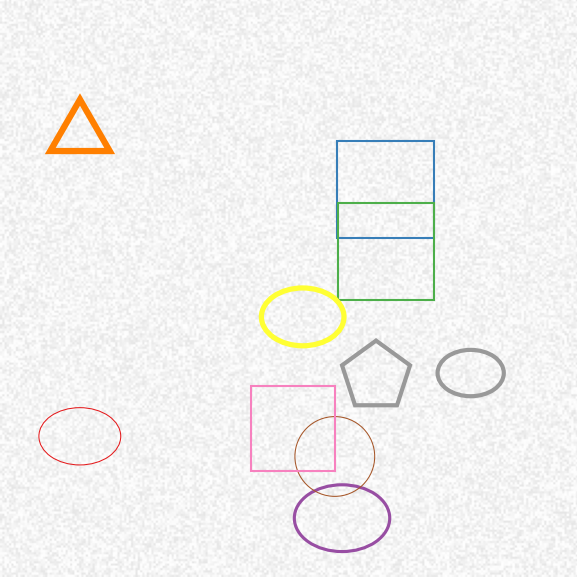[{"shape": "oval", "thickness": 0.5, "radius": 0.35, "center": [0.138, 0.244]}, {"shape": "square", "thickness": 1, "radius": 0.42, "center": [0.667, 0.671]}, {"shape": "square", "thickness": 1, "radius": 0.42, "center": [0.668, 0.564]}, {"shape": "oval", "thickness": 1.5, "radius": 0.41, "center": [0.592, 0.102]}, {"shape": "triangle", "thickness": 3, "radius": 0.3, "center": [0.139, 0.767]}, {"shape": "oval", "thickness": 2.5, "radius": 0.36, "center": [0.524, 0.45]}, {"shape": "circle", "thickness": 0.5, "radius": 0.35, "center": [0.58, 0.209]}, {"shape": "square", "thickness": 1, "radius": 0.37, "center": [0.507, 0.257]}, {"shape": "oval", "thickness": 2, "radius": 0.29, "center": [0.815, 0.353]}, {"shape": "pentagon", "thickness": 2, "radius": 0.31, "center": [0.651, 0.347]}]